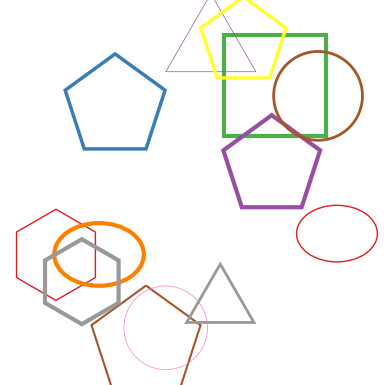[{"shape": "hexagon", "thickness": 1, "radius": 0.59, "center": [0.145, 0.338]}, {"shape": "oval", "thickness": 1, "radius": 0.52, "center": [0.875, 0.393]}, {"shape": "pentagon", "thickness": 2.5, "radius": 0.68, "center": [0.299, 0.724]}, {"shape": "square", "thickness": 3, "radius": 0.66, "center": [0.715, 0.779]}, {"shape": "pentagon", "thickness": 3, "radius": 0.66, "center": [0.706, 0.569]}, {"shape": "triangle", "thickness": 0.5, "radius": 0.68, "center": [0.548, 0.881]}, {"shape": "oval", "thickness": 3, "radius": 0.58, "center": [0.257, 0.339]}, {"shape": "pentagon", "thickness": 2.5, "radius": 0.58, "center": [0.632, 0.892]}, {"shape": "pentagon", "thickness": 1.5, "radius": 0.74, "center": [0.379, 0.109]}, {"shape": "circle", "thickness": 2, "radius": 0.58, "center": [0.826, 0.751]}, {"shape": "circle", "thickness": 0.5, "radius": 0.54, "center": [0.43, 0.149]}, {"shape": "hexagon", "thickness": 3, "radius": 0.55, "center": [0.212, 0.268]}, {"shape": "triangle", "thickness": 2, "radius": 0.51, "center": [0.572, 0.213]}]